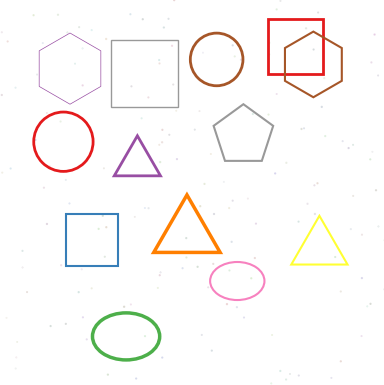[{"shape": "circle", "thickness": 2, "radius": 0.39, "center": [0.165, 0.632]}, {"shape": "square", "thickness": 2, "radius": 0.36, "center": [0.768, 0.879]}, {"shape": "square", "thickness": 1.5, "radius": 0.34, "center": [0.239, 0.377]}, {"shape": "oval", "thickness": 2.5, "radius": 0.44, "center": [0.328, 0.126]}, {"shape": "hexagon", "thickness": 0.5, "radius": 0.46, "center": [0.182, 0.822]}, {"shape": "triangle", "thickness": 2, "radius": 0.35, "center": [0.357, 0.578]}, {"shape": "triangle", "thickness": 2.5, "radius": 0.5, "center": [0.486, 0.394]}, {"shape": "triangle", "thickness": 1.5, "radius": 0.42, "center": [0.83, 0.355]}, {"shape": "circle", "thickness": 2, "radius": 0.34, "center": [0.563, 0.846]}, {"shape": "hexagon", "thickness": 1.5, "radius": 0.43, "center": [0.814, 0.833]}, {"shape": "oval", "thickness": 1.5, "radius": 0.35, "center": [0.616, 0.27]}, {"shape": "pentagon", "thickness": 1.5, "radius": 0.41, "center": [0.632, 0.648]}, {"shape": "square", "thickness": 1, "radius": 0.43, "center": [0.376, 0.809]}]